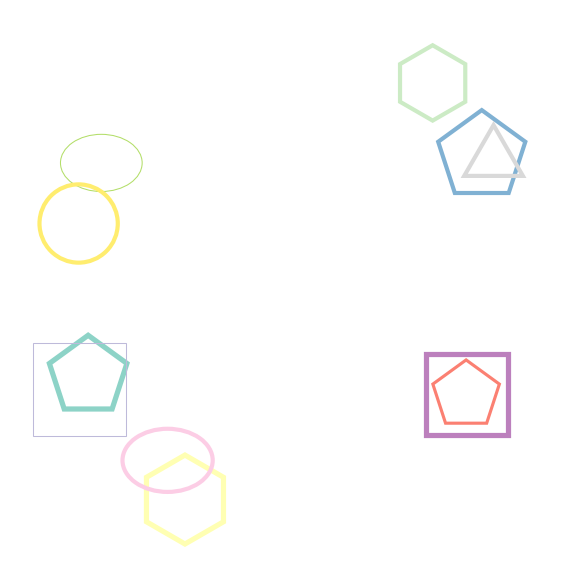[{"shape": "pentagon", "thickness": 2.5, "radius": 0.35, "center": [0.153, 0.348]}, {"shape": "hexagon", "thickness": 2.5, "radius": 0.39, "center": [0.32, 0.134]}, {"shape": "square", "thickness": 0.5, "radius": 0.4, "center": [0.137, 0.324]}, {"shape": "pentagon", "thickness": 1.5, "radius": 0.3, "center": [0.807, 0.315]}, {"shape": "pentagon", "thickness": 2, "radius": 0.4, "center": [0.834, 0.729]}, {"shape": "oval", "thickness": 0.5, "radius": 0.35, "center": [0.175, 0.717]}, {"shape": "oval", "thickness": 2, "radius": 0.39, "center": [0.29, 0.202]}, {"shape": "triangle", "thickness": 2, "radius": 0.29, "center": [0.855, 0.724]}, {"shape": "square", "thickness": 2.5, "radius": 0.35, "center": [0.809, 0.316]}, {"shape": "hexagon", "thickness": 2, "radius": 0.33, "center": [0.749, 0.856]}, {"shape": "circle", "thickness": 2, "radius": 0.34, "center": [0.136, 0.612]}]